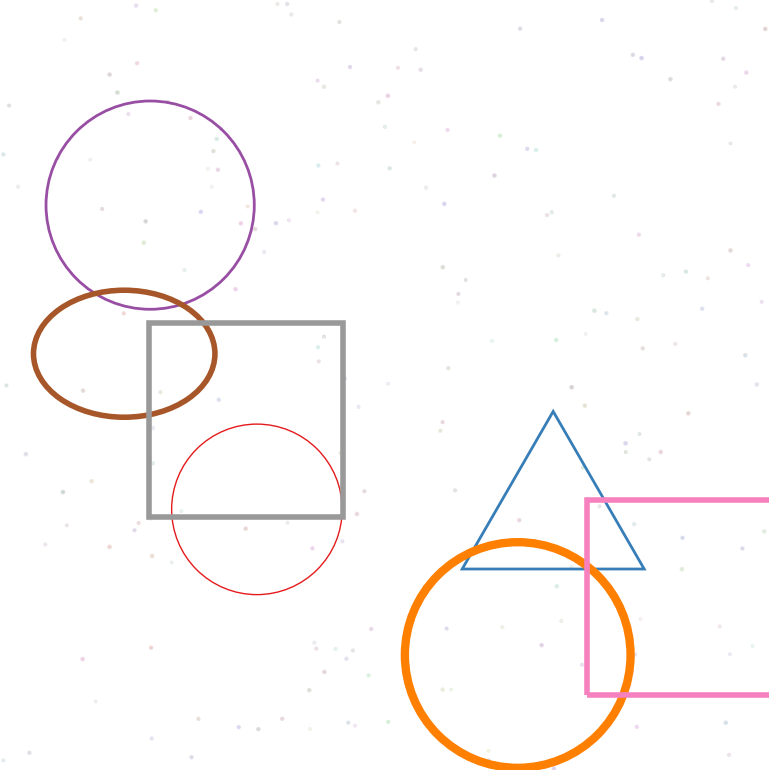[{"shape": "circle", "thickness": 0.5, "radius": 0.55, "center": [0.334, 0.338]}, {"shape": "triangle", "thickness": 1, "radius": 0.68, "center": [0.718, 0.329]}, {"shape": "circle", "thickness": 1, "radius": 0.68, "center": [0.195, 0.734]}, {"shape": "circle", "thickness": 3, "radius": 0.73, "center": [0.672, 0.149]}, {"shape": "oval", "thickness": 2, "radius": 0.59, "center": [0.161, 0.541]}, {"shape": "square", "thickness": 2, "radius": 0.63, "center": [0.889, 0.224]}, {"shape": "square", "thickness": 2, "radius": 0.63, "center": [0.319, 0.455]}]